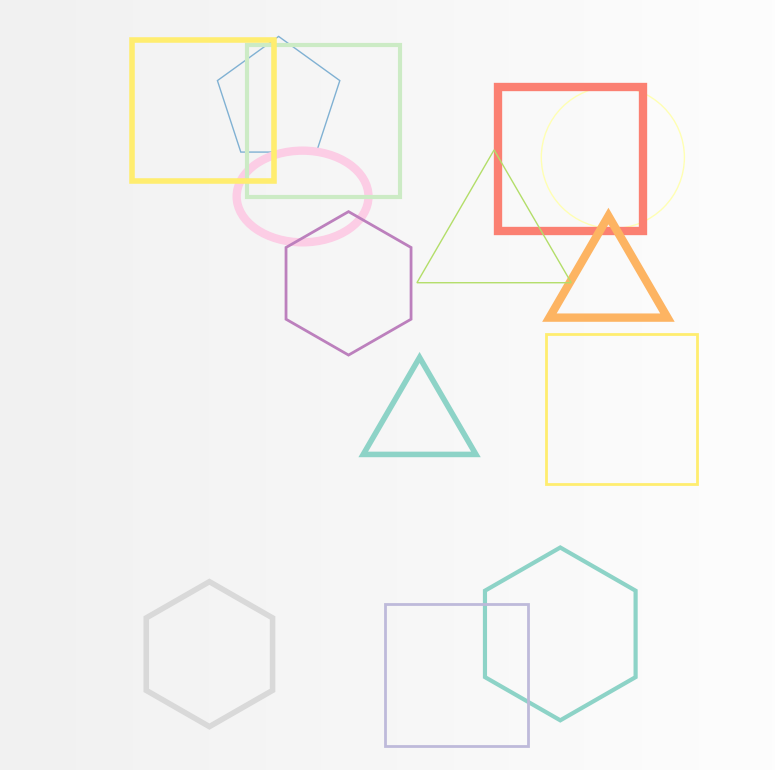[{"shape": "triangle", "thickness": 2, "radius": 0.42, "center": [0.541, 0.452]}, {"shape": "hexagon", "thickness": 1.5, "radius": 0.56, "center": [0.723, 0.177]}, {"shape": "circle", "thickness": 0.5, "radius": 0.46, "center": [0.791, 0.796]}, {"shape": "square", "thickness": 1, "radius": 0.46, "center": [0.589, 0.124]}, {"shape": "square", "thickness": 3, "radius": 0.47, "center": [0.737, 0.793]}, {"shape": "pentagon", "thickness": 0.5, "radius": 0.42, "center": [0.36, 0.87]}, {"shape": "triangle", "thickness": 3, "radius": 0.44, "center": [0.785, 0.631]}, {"shape": "triangle", "thickness": 0.5, "radius": 0.57, "center": [0.638, 0.69]}, {"shape": "oval", "thickness": 3, "radius": 0.43, "center": [0.39, 0.745]}, {"shape": "hexagon", "thickness": 2, "radius": 0.47, "center": [0.27, 0.15]}, {"shape": "hexagon", "thickness": 1, "radius": 0.47, "center": [0.45, 0.632]}, {"shape": "square", "thickness": 1.5, "radius": 0.49, "center": [0.418, 0.843]}, {"shape": "square", "thickness": 1, "radius": 0.49, "center": [0.802, 0.468]}, {"shape": "square", "thickness": 2, "radius": 0.46, "center": [0.262, 0.857]}]